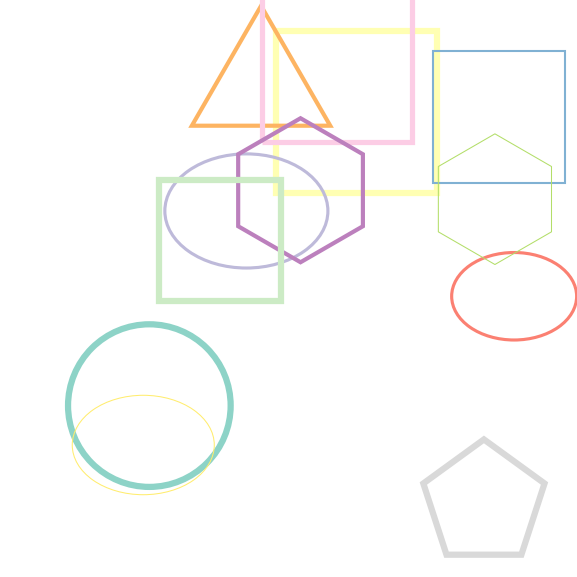[{"shape": "circle", "thickness": 3, "radius": 0.7, "center": [0.259, 0.297]}, {"shape": "square", "thickness": 3, "radius": 0.7, "center": [0.617, 0.805]}, {"shape": "oval", "thickness": 1.5, "radius": 0.71, "center": [0.427, 0.634]}, {"shape": "oval", "thickness": 1.5, "radius": 0.54, "center": [0.89, 0.486]}, {"shape": "square", "thickness": 1, "radius": 0.57, "center": [0.865, 0.796]}, {"shape": "triangle", "thickness": 2, "radius": 0.69, "center": [0.452, 0.851]}, {"shape": "hexagon", "thickness": 0.5, "radius": 0.57, "center": [0.857, 0.654]}, {"shape": "square", "thickness": 2.5, "radius": 0.65, "center": [0.584, 0.882]}, {"shape": "pentagon", "thickness": 3, "radius": 0.55, "center": [0.838, 0.128]}, {"shape": "hexagon", "thickness": 2, "radius": 0.62, "center": [0.52, 0.67]}, {"shape": "square", "thickness": 3, "radius": 0.53, "center": [0.381, 0.583]}, {"shape": "oval", "thickness": 0.5, "radius": 0.61, "center": [0.248, 0.229]}]